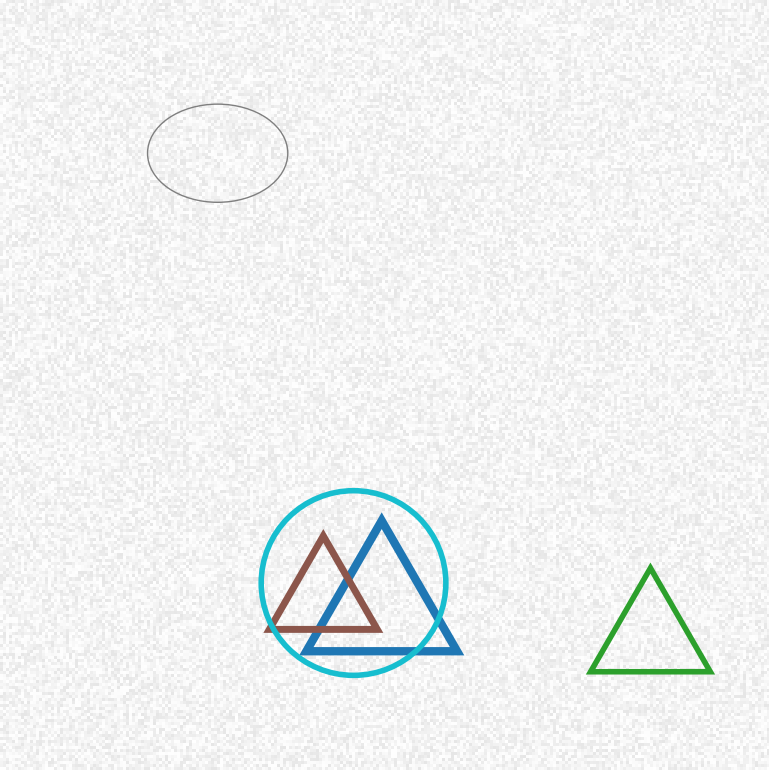[{"shape": "triangle", "thickness": 3, "radius": 0.57, "center": [0.496, 0.211]}, {"shape": "triangle", "thickness": 2, "radius": 0.45, "center": [0.845, 0.172]}, {"shape": "triangle", "thickness": 2.5, "radius": 0.4, "center": [0.42, 0.223]}, {"shape": "oval", "thickness": 0.5, "radius": 0.46, "center": [0.283, 0.801]}, {"shape": "circle", "thickness": 2, "radius": 0.6, "center": [0.459, 0.243]}]